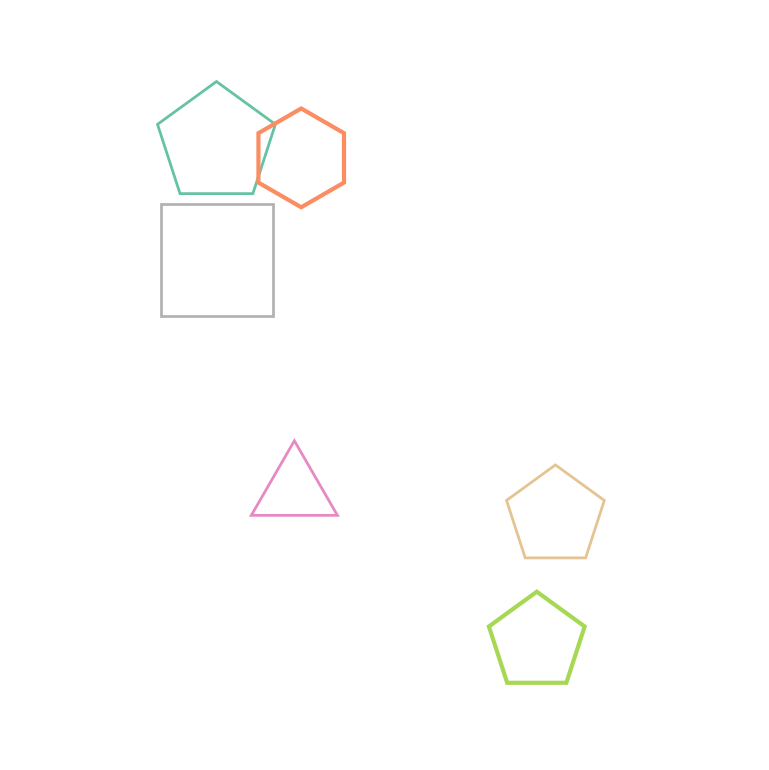[{"shape": "pentagon", "thickness": 1, "radius": 0.4, "center": [0.281, 0.814]}, {"shape": "hexagon", "thickness": 1.5, "radius": 0.32, "center": [0.391, 0.795]}, {"shape": "triangle", "thickness": 1, "radius": 0.32, "center": [0.382, 0.363]}, {"shape": "pentagon", "thickness": 1.5, "radius": 0.33, "center": [0.697, 0.166]}, {"shape": "pentagon", "thickness": 1, "radius": 0.33, "center": [0.721, 0.329]}, {"shape": "square", "thickness": 1, "radius": 0.36, "center": [0.282, 0.662]}]